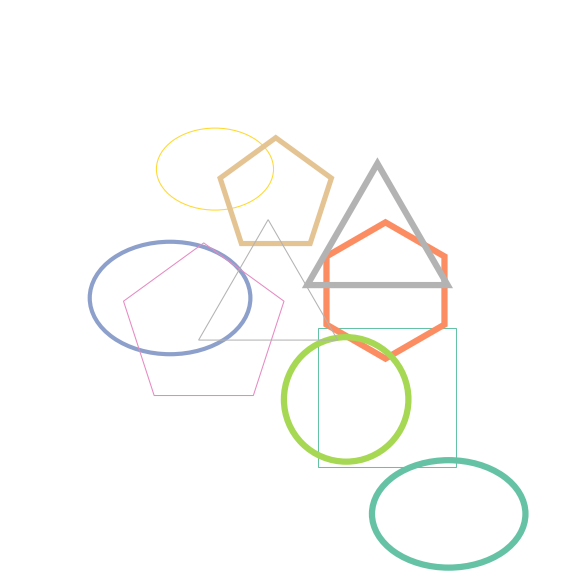[{"shape": "oval", "thickness": 3, "radius": 0.66, "center": [0.777, 0.109]}, {"shape": "square", "thickness": 0.5, "radius": 0.6, "center": [0.67, 0.311]}, {"shape": "hexagon", "thickness": 3, "radius": 0.59, "center": [0.667, 0.496]}, {"shape": "oval", "thickness": 2, "radius": 0.7, "center": [0.294, 0.483]}, {"shape": "pentagon", "thickness": 0.5, "radius": 0.73, "center": [0.353, 0.432]}, {"shape": "circle", "thickness": 3, "radius": 0.54, "center": [0.599, 0.308]}, {"shape": "oval", "thickness": 0.5, "radius": 0.51, "center": [0.372, 0.706]}, {"shape": "pentagon", "thickness": 2.5, "radius": 0.51, "center": [0.477, 0.659]}, {"shape": "triangle", "thickness": 3, "radius": 0.7, "center": [0.654, 0.576]}, {"shape": "triangle", "thickness": 0.5, "radius": 0.7, "center": [0.464, 0.48]}]